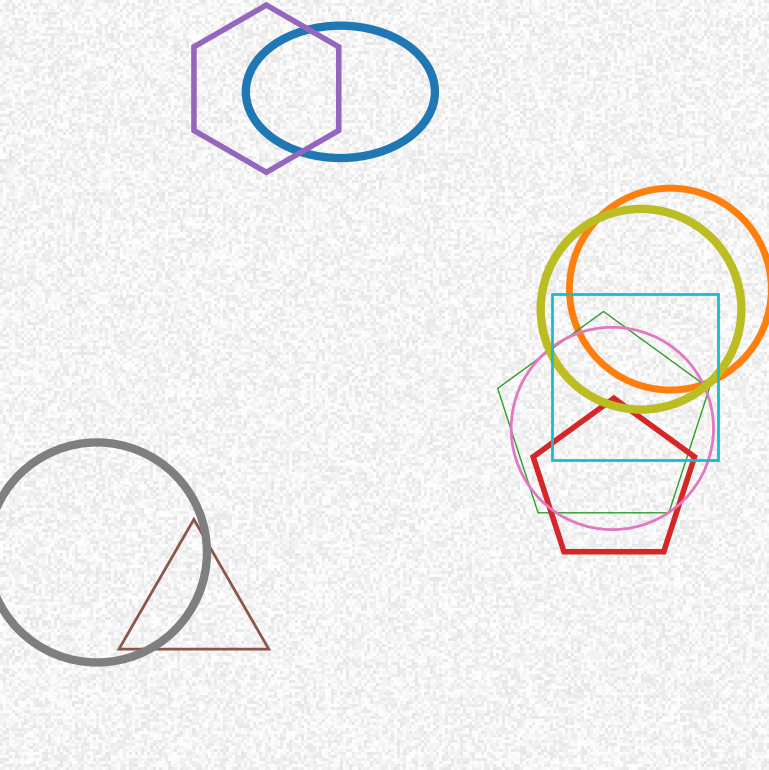[{"shape": "oval", "thickness": 3, "radius": 0.61, "center": [0.442, 0.881]}, {"shape": "circle", "thickness": 2.5, "radius": 0.66, "center": [0.871, 0.625]}, {"shape": "pentagon", "thickness": 0.5, "radius": 0.72, "center": [0.784, 0.451]}, {"shape": "pentagon", "thickness": 2, "radius": 0.55, "center": [0.797, 0.373]}, {"shape": "hexagon", "thickness": 2, "radius": 0.54, "center": [0.346, 0.885]}, {"shape": "triangle", "thickness": 1, "radius": 0.56, "center": [0.252, 0.213]}, {"shape": "circle", "thickness": 1, "radius": 0.66, "center": [0.795, 0.444]}, {"shape": "circle", "thickness": 3, "radius": 0.71, "center": [0.126, 0.283]}, {"shape": "circle", "thickness": 3, "radius": 0.65, "center": [0.833, 0.598]}, {"shape": "square", "thickness": 1, "radius": 0.54, "center": [0.825, 0.511]}]